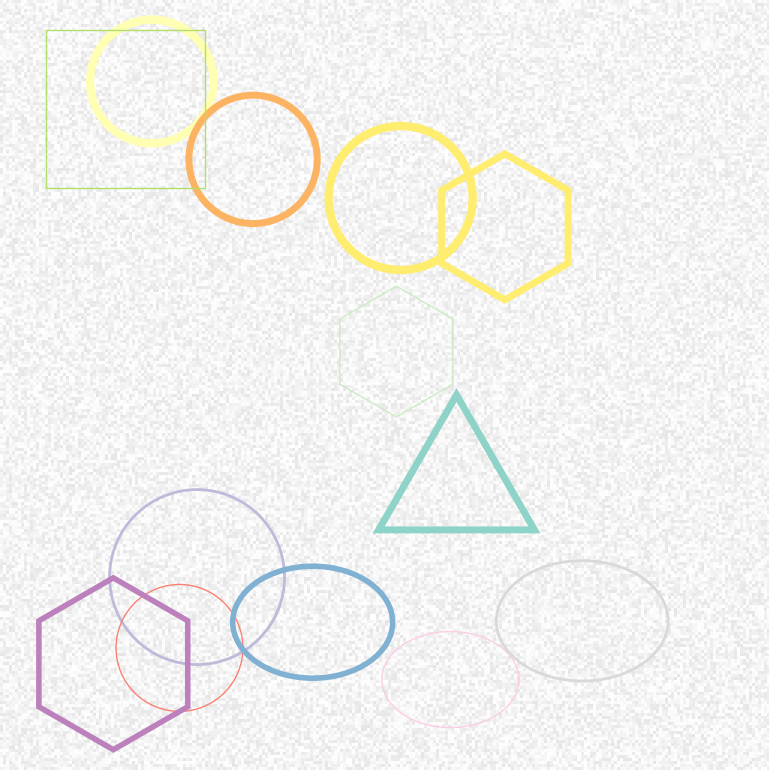[{"shape": "triangle", "thickness": 2.5, "radius": 0.58, "center": [0.593, 0.37]}, {"shape": "circle", "thickness": 3, "radius": 0.4, "center": [0.197, 0.894]}, {"shape": "circle", "thickness": 1, "radius": 0.57, "center": [0.256, 0.251]}, {"shape": "circle", "thickness": 0.5, "radius": 0.41, "center": [0.233, 0.159]}, {"shape": "oval", "thickness": 2, "radius": 0.52, "center": [0.406, 0.192]}, {"shape": "circle", "thickness": 2.5, "radius": 0.42, "center": [0.329, 0.793]}, {"shape": "square", "thickness": 0.5, "radius": 0.52, "center": [0.163, 0.858]}, {"shape": "oval", "thickness": 0.5, "radius": 0.45, "center": [0.585, 0.117]}, {"shape": "oval", "thickness": 1, "radius": 0.56, "center": [0.756, 0.194]}, {"shape": "hexagon", "thickness": 2, "radius": 0.56, "center": [0.147, 0.138]}, {"shape": "hexagon", "thickness": 0.5, "radius": 0.42, "center": [0.515, 0.543]}, {"shape": "hexagon", "thickness": 2.5, "radius": 0.47, "center": [0.656, 0.705]}, {"shape": "circle", "thickness": 3, "radius": 0.47, "center": [0.52, 0.743]}]